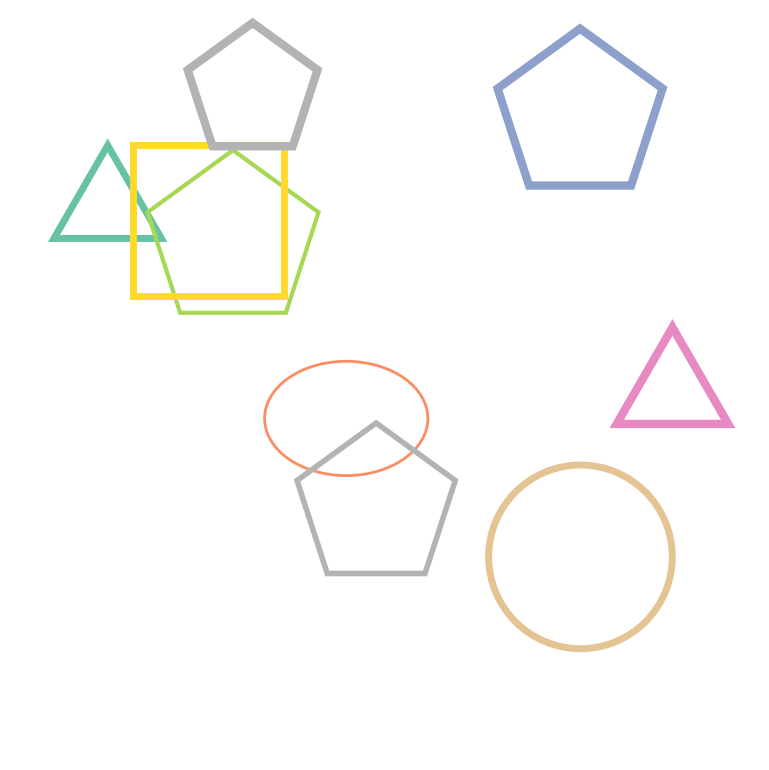[{"shape": "triangle", "thickness": 2.5, "radius": 0.4, "center": [0.14, 0.731]}, {"shape": "oval", "thickness": 1, "radius": 0.53, "center": [0.45, 0.457]}, {"shape": "pentagon", "thickness": 3, "radius": 0.56, "center": [0.753, 0.85]}, {"shape": "triangle", "thickness": 3, "radius": 0.42, "center": [0.873, 0.491]}, {"shape": "pentagon", "thickness": 1.5, "radius": 0.58, "center": [0.303, 0.688]}, {"shape": "square", "thickness": 2.5, "radius": 0.49, "center": [0.271, 0.714]}, {"shape": "circle", "thickness": 2.5, "radius": 0.6, "center": [0.754, 0.277]}, {"shape": "pentagon", "thickness": 2, "radius": 0.54, "center": [0.488, 0.343]}, {"shape": "pentagon", "thickness": 3, "radius": 0.44, "center": [0.328, 0.882]}]